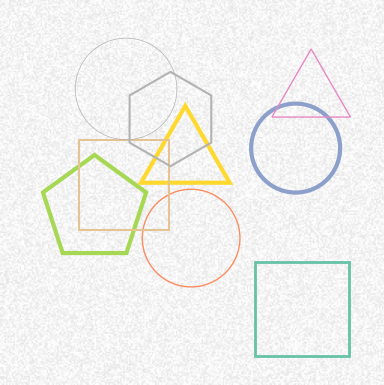[{"shape": "square", "thickness": 2, "radius": 0.61, "center": [0.785, 0.197]}, {"shape": "circle", "thickness": 1, "radius": 0.63, "center": [0.496, 0.382]}, {"shape": "circle", "thickness": 3, "radius": 0.58, "center": [0.768, 0.615]}, {"shape": "triangle", "thickness": 1, "radius": 0.59, "center": [0.808, 0.755]}, {"shape": "pentagon", "thickness": 3, "radius": 0.7, "center": [0.246, 0.457]}, {"shape": "triangle", "thickness": 3, "radius": 0.66, "center": [0.481, 0.592]}, {"shape": "square", "thickness": 1.5, "radius": 0.58, "center": [0.323, 0.519]}, {"shape": "circle", "thickness": 0.5, "radius": 0.66, "center": [0.328, 0.769]}, {"shape": "hexagon", "thickness": 1.5, "radius": 0.61, "center": [0.443, 0.691]}]